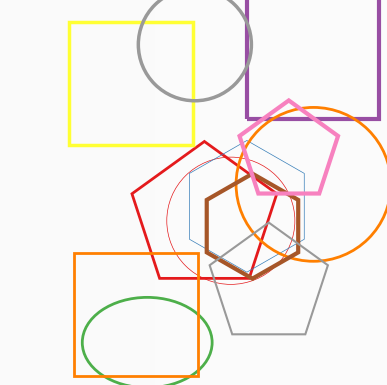[{"shape": "circle", "thickness": 0.5, "radius": 0.83, "center": [0.596, 0.427]}, {"shape": "pentagon", "thickness": 2, "radius": 0.98, "center": [0.527, 0.436]}, {"shape": "hexagon", "thickness": 0.5, "radius": 0.86, "center": [0.637, 0.464]}, {"shape": "oval", "thickness": 2, "radius": 0.84, "center": [0.38, 0.11]}, {"shape": "square", "thickness": 3, "radius": 0.85, "center": [0.807, 0.862]}, {"shape": "square", "thickness": 2, "radius": 0.8, "center": [0.35, 0.184]}, {"shape": "circle", "thickness": 2, "radius": 1.0, "center": [0.809, 0.521]}, {"shape": "square", "thickness": 2.5, "radius": 0.8, "center": [0.338, 0.783]}, {"shape": "hexagon", "thickness": 3, "radius": 0.68, "center": [0.652, 0.413]}, {"shape": "pentagon", "thickness": 3, "radius": 0.67, "center": [0.745, 0.605]}, {"shape": "pentagon", "thickness": 1.5, "radius": 0.8, "center": [0.694, 0.261]}, {"shape": "circle", "thickness": 2.5, "radius": 0.73, "center": [0.503, 0.884]}]